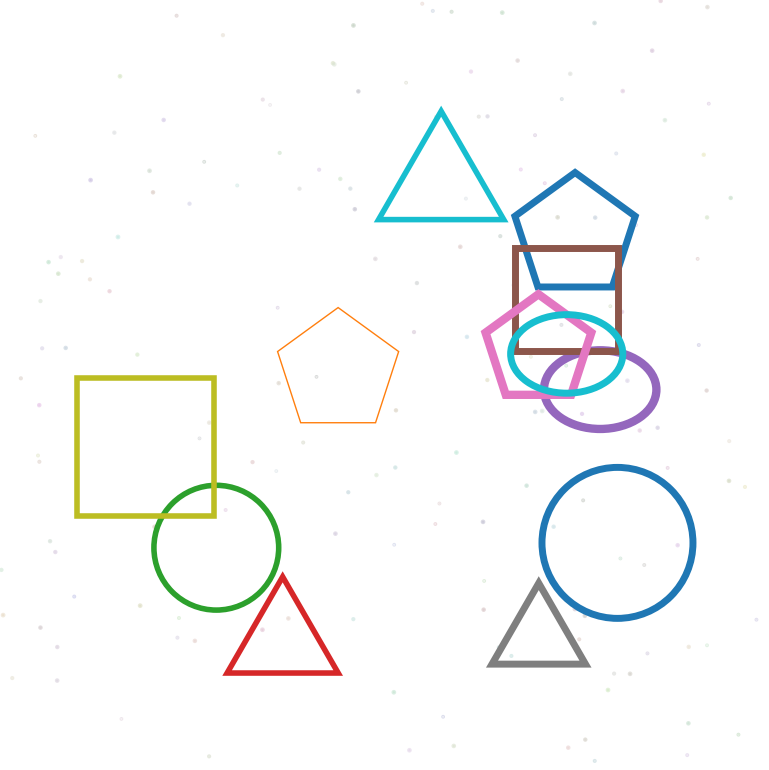[{"shape": "circle", "thickness": 2.5, "radius": 0.49, "center": [0.802, 0.295]}, {"shape": "pentagon", "thickness": 2.5, "radius": 0.41, "center": [0.747, 0.694]}, {"shape": "pentagon", "thickness": 0.5, "radius": 0.41, "center": [0.439, 0.518]}, {"shape": "circle", "thickness": 2, "radius": 0.41, "center": [0.281, 0.289]}, {"shape": "triangle", "thickness": 2, "radius": 0.42, "center": [0.367, 0.168]}, {"shape": "oval", "thickness": 3, "radius": 0.36, "center": [0.779, 0.494]}, {"shape": "square", "thickness": 2.5, "radius": 0.33, "center": [0.736, 0.611]}, {"shape": "pentagon", "thickness": 3, "radius": 0.36, "center": [0.699, 0.546]}, {"shape": "triangle", "thickness": 2.5, "radius": 0.35, "center": [0.7, 0.173]}, {"shape": "square", "thickness": 2, "radius": 0.45, "center": [0.189, 0.419]}, {"shape": "triangle", "thickness": 2, "radius": 0.47, "center": [0.573, 0.762]}, {"shape": "oval", "thickness": 2.5, "radius": 0.36, "center": [0.736, 0.54]}]